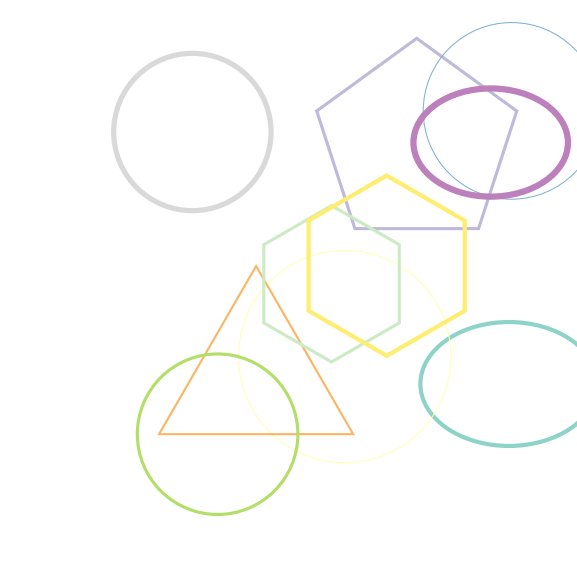[{"shape": "oval", "thickness": 2, "radius": 0.77, "center": [0.881, 0.334]}, {"shape": "circle", "thickness": 0.5, "radius": 0.92, "center": [0.597, 0.382]}, {"shape": "pentagon", "thickness": 1.5, "radius": 0.91, "center": [0.722, 0.751]}, {"shape": "circle", "thickness": 0.5, "radius": 0.76, "center": [0.886, 0.807]}, {"shape": "triangle", "thickness": 1, "radius": 0.97, "center": [0.444, 0.344]}, {"shape": "circle", "thickness": 1.5, "radius": 0.7, "center": [0.377, 0.247]}, {"shape": "circle", "thickness": 2.5, "radius": 0.68, "center": [0.333, 0.771]}, {"shape": "oval", "thickness": 3, "radius": 0.67, "center": [0.85, 0.752]}, {"shape": "hexagon", "thickness": 1.5, "radius": 0.68, "center": [0.574, 0.508]}, {"shape": "hexagon", "thickness": 2, "radius": 0.78, "center": [0.67, 0.539]}]